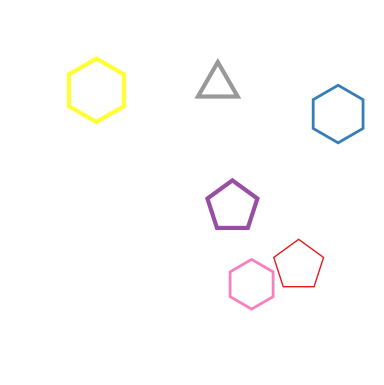[{"shape": "pentagon", "thickness": 1, "radius": 0.34, "center": [0.776, 0.31]}, {"shape": "hexagon", "thickness": 2, "radius": 0.37, "center": [0.878, 0.704]}, {"shape": "pentagon", "thickness": 3, "radius": 0.34, "center": [0.604, 0.463]}, {"shape": "hexagon", "thickness": 3, "radius": 0.41, "center": [0.251, 0.765]}, {"shape": "hexagon", "thickness": 2, "radius": 0.32, "center": [0.654, 0.262]}, {"shape": "triangle", "thickness": 3, "radius": 0.3, "center": [0.566, 0.779]}]